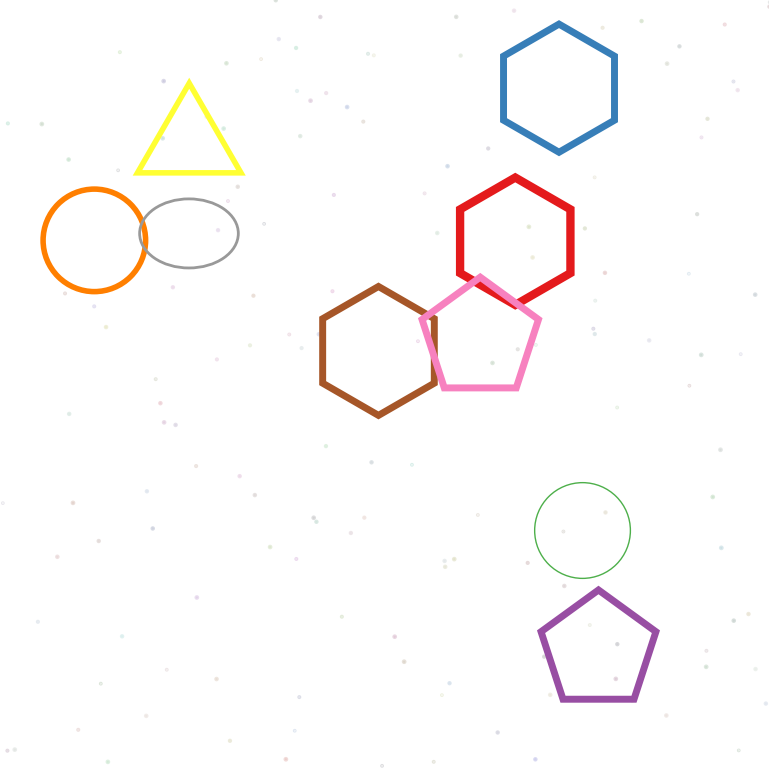[{"shape": "hexagon", "thickness": 3, "radius": 0.41, "center": [0.669, 0.687]}, {"shape": "hexagon", "thickness": 2.5, "radius": 0.42, "center": [0.726, 0.885]}, {"shape": "circle", "thickness": 0.5, "radius": 0.31, "center": [0.757, 0.311]}, {"shape": "pentagon", "thickness": 2.5, "radius": 0.39, "center": [0.777, 0.155]}, {"shape": "circle", "thickness": 2, "radius": 0.33, "center": [0.123, 0.688]}, {"shape": "triangle", "thickness": 2, "radius": 0.39, "center": [0.246, 0.814]}, {"shape": "hexagon", "thickness": 2.5, "radius": 0.42, "center": [0.492, 0.544]}, {"shape": "pentagon", "thickness": 2.5, "radius": 0.4, "center": [0.624, 0.561]}, {"shape": "oval", "thickness": 1, "radius": 0.32, "center": [0.245, 0.697]}]